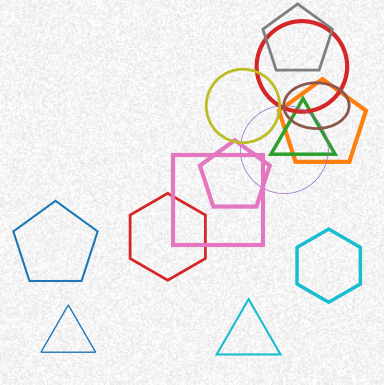[{"shape": "pentagon", "thickness": 1.5, "radius": 0.58, "center": [0.144, 0.363]}, {"shape": "triangle", "thickness": 1, "radius": 0.41, "center": [0.177, 0.126]}, {"shape": "pentagon", "thickness": 3, "radius": 0.59, "center": [0.838, 0.676]}, {"shape": "triangle", "thickness": 2.5, "radius": 0.48, "center": [0.787, 0.648]}, {"shape": "hexagon", "thickness": 2, "radius": 0.56, "center": [0.436, 0.385]}, {"shape": "circle", "thickness": 3, "radius": 0.59, "center": [0.784, 0.828]}, {"shape": "circle", "thickness": 0.5, "radius": 0.57, "center": [0.738, 0.611]}, {"shape": "oval", "thickness": 2, "radius": 0.42, "center": [0.822, 0.726]}, {"shape": "pentagon", "thickness": 3, "radius": 0.48, "center": [0.61, 0.541]}, {"shape": "square", "thickness": 3, "radius": 0.58, "center": [0.567, 0.48]}, {"shape": "pentagon", "thickness": 2, "radius": 0.47, "center": [0.773, 0.895]}, {"shape": "circle", "thickness": 2, "radius": 0.48, "center": [0.631, 0.725]}, {"shape": "triangle", "thickness": 1.5, "radius": 0.48, "center": [0.646, 0.127]}, {"shape": "hexagon", "thickness": 2.5, "radius": 0.48, "center": [0.854, 0.31]}]